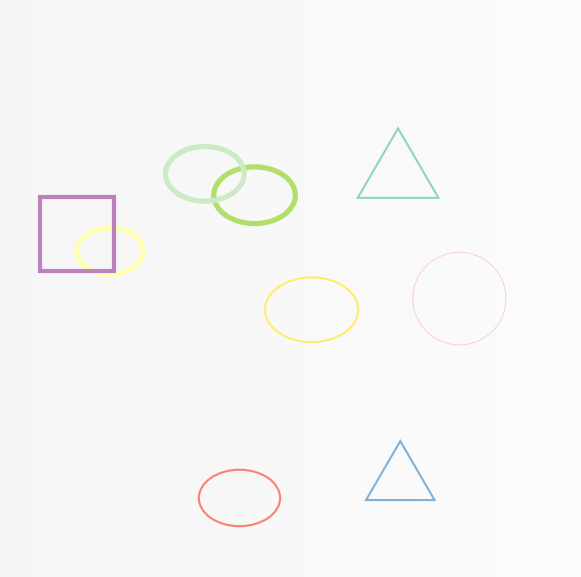[{"shape": "triangle", "thickness": 1, "radius": 0.4, "center": [0.685, 0.697]}, {"shape": "oval", "thickness": 2.5, "radius": 0.29, "center": [0.189, 0.564]}, {"shape": "oval", "thickness": 1, "radius": 0.35, "center": [0.412, 0.137]}, {"shape": "triangle", "thickness": 1, "radius": 0.34, "center": [0.689, 0.167]}, {"shape": "oval", "thickness": 2.5, "radius": 0.35, "center": [0.438, 0.661]}, {"shape": "circle", "thickness": 0.5, "radius": 0.4, "center": [0.79, 0.482]}, {"shape": "square", "thickness": 2, "radius": 0.32, "center": [0.133, 0.593]}, {"shape": "oval", "thickness": 2.5, "radius": 0.34, "center": [0.352, 0.698]}, {"shape": "oval", "thickness": 1, "radius": 0.4, "center": [0.536, 0.463]}]